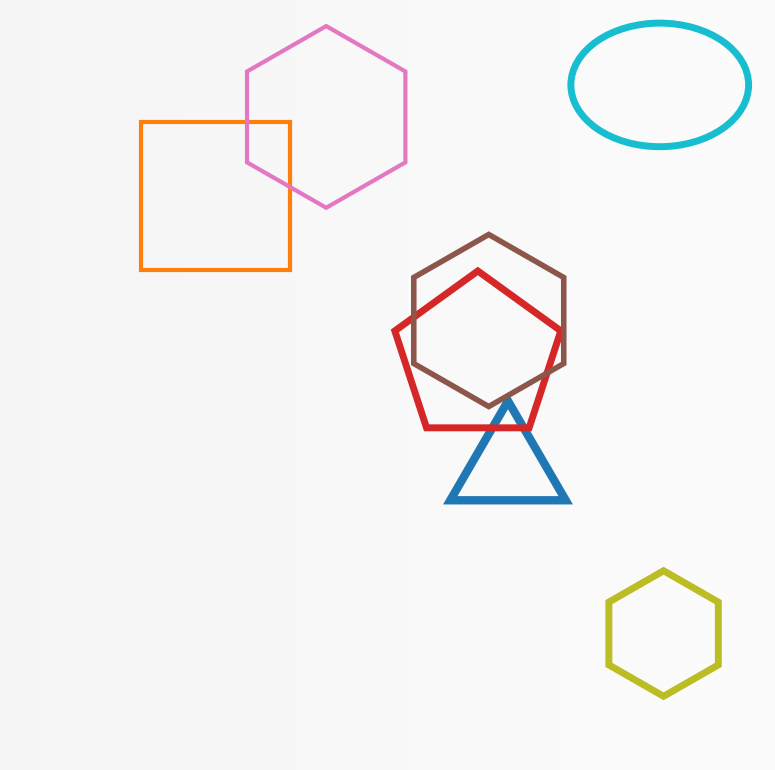[{"shape": "triangle", "thickness": 3, "radius": 0.43, "center": [0.655, 0.393]}, {"shape": "square", "thickness": 1.5, "radius": 0.48, "center": [0.278, 0.745]}, {"shape": "pentagon", "thickness": 2.5, "radius": 0.56, "center": [0.617, 0.535]}, {"shape": "hexagon", "thickness": 2, "radius": 0.56, "center": [0.631, 0.584]}, {"shape": "hexagon", "thickness": 1.5, "radius": 0.59, "center": [0.421, 0.848]}, {"shape": "hexagon", "thickness": 2.5, "radius": 0.41, "center": [0.856, 0.177]}, {"shape": "oval", "thickness": 2.5, "radius": 0.57, "center": [0.851, 0.89]}]